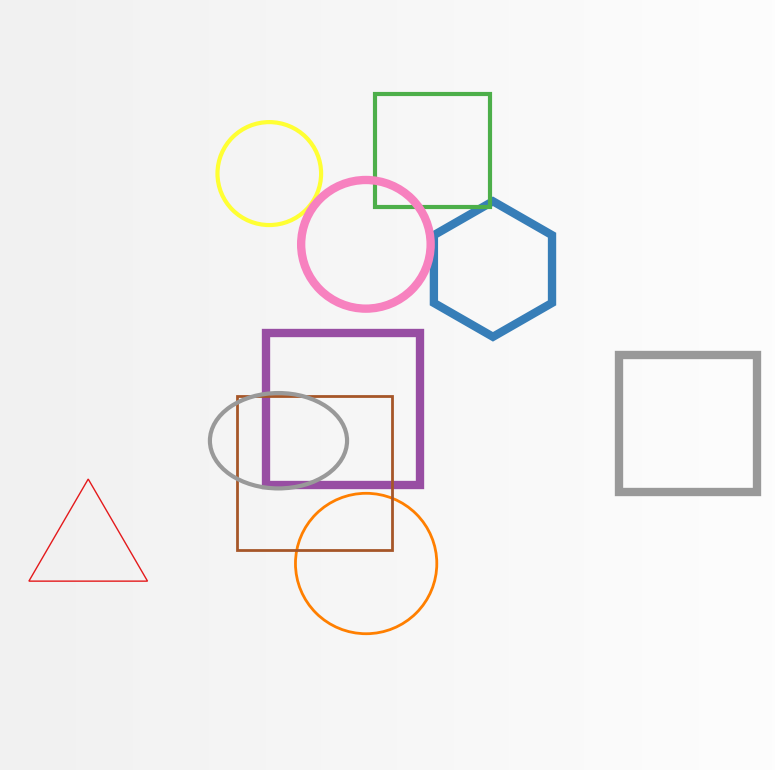[{"shape": "triangle", "thickness": 0.5, "radius": 0.44, "center": [0.114, 0.289]}, {"shape": "hexagon", "thickness": 3, "radius": 0.44, "center": [0.636, 0.651]}, {"shape": "square", "thickness": 1.5, "radius": 0.37, "center": [0.558, 0.804]}, {"shape": "square", "thickness": 3, "radius": 0.5, "center": [0.442, 0.469]}, {"shape": "circle", "thickness": 1, "radius": 0.46, "center": [0.472, 0.268]}, {"shape": "circle", "thickness": 1.5, "radius": 0.33, "center": [0.347, 0.775]}, {"shape": "square", "thickness": 1, "radius": 0.5, "center": [0.406, 0.386]}, {"shape": "circle", "thickness": 3, "radius": 0.42, "center": [0.472, 0.683]}, {"shape": "square", "thickness": 3, "radius": 0.45, "center": [0.887, 0.45]}, {"shape": "oval", "thickness": 1.5, "radius": 0.44, "center": [0.359, 0.428]}]